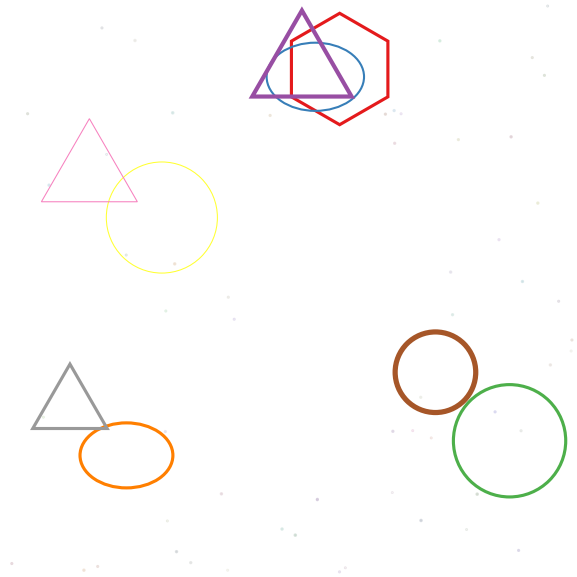[{"shape": "hexagon", "thickness": 1.5, "radius": 0.48, "center": [0.588, 0.88]}, {"shape": "oval", "thickness": 1, "radius": 0.42, "center": [0.546, 0.866]}, {"shape": "circle", "thickness": 1.5, "radius": 0.49, "center": [0.882, 0.236]}, {"shape": "triangle", "thickness": 2, "radius": 0.5, "center": [0.523, 0.882]}, {"shape": "oval", "thickness": 1.5, "radius": 0.4, "center": [0.219, 0.211]}, {"shape": "circle", "thickness": 0.5, "radius": 0.48, "center": [0.28, 0.622]}, {"shape": "circle", "thickness": 2.5, "radius": 0.35, "center": [0.754, 0.355]}, {"shape": "triangle", "thickness": 0.5, "radius": 0.48, "center": [0.155, 0.698]}, {"shape": "triangle", "thickness": 1.5, "radius": 0.37, "center": [0.121, 0.294]}]